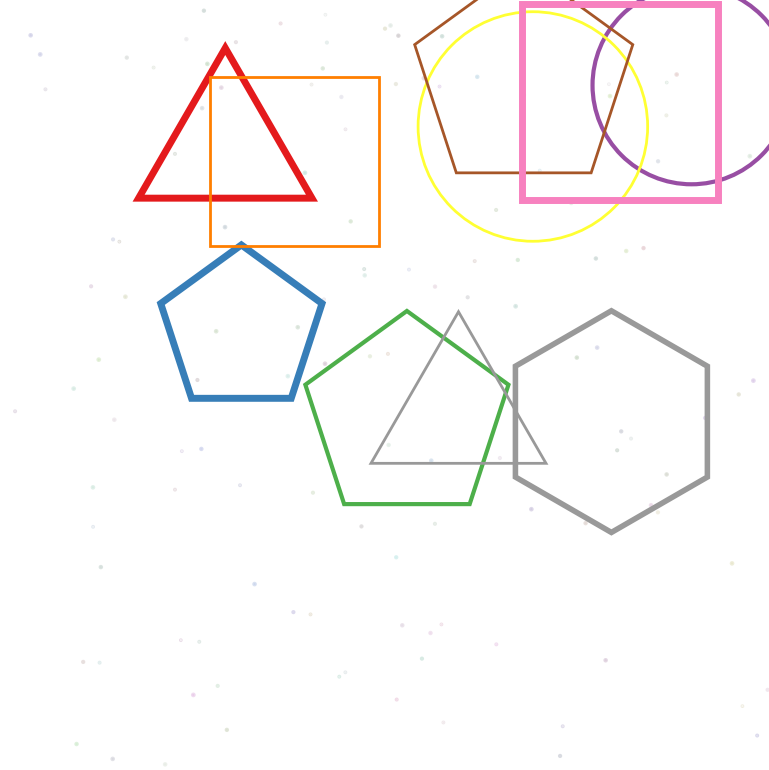[{"shape": "triangle", "thickness": 2.5, "radius": 0.65, "center": [0.293, 0.808]}, {"shape": "pentagon", "thickness": 2.5, "radius": 0.55, "center": [0.313, 0.572]}, {"shape": "pentagon", "thickness": 1.5, "radius": 0.69, "center": [0.528, 0.457]}, {"shape": "circle", "thickness": 1.5, "radius": 0.64, "center": [0.898, 0.889]}, {"shape": "square", "thickness": 1, "radius": 0.55, "center": [0.383, 0.79]}, {"shape": "circle", "thickness": 1, "radius": 0.75, "center": [0.692, 0.836]}, {"shape": "pentagon", "thickness": 1, "radius": 0.74, "center": [0.68, 0.896]}, {"shape": "square", "thickness": 2.5, "radius": 0.64, "center": [0.806, 0.868]}, {"shape": "hexagon", "thickness": 2, "radius": 0.72, "center": [0.794, 0.452]}, {"shape": "triangle", "thickness": 1, "radius": 0.66, "center": [0.595, 0.464]}]